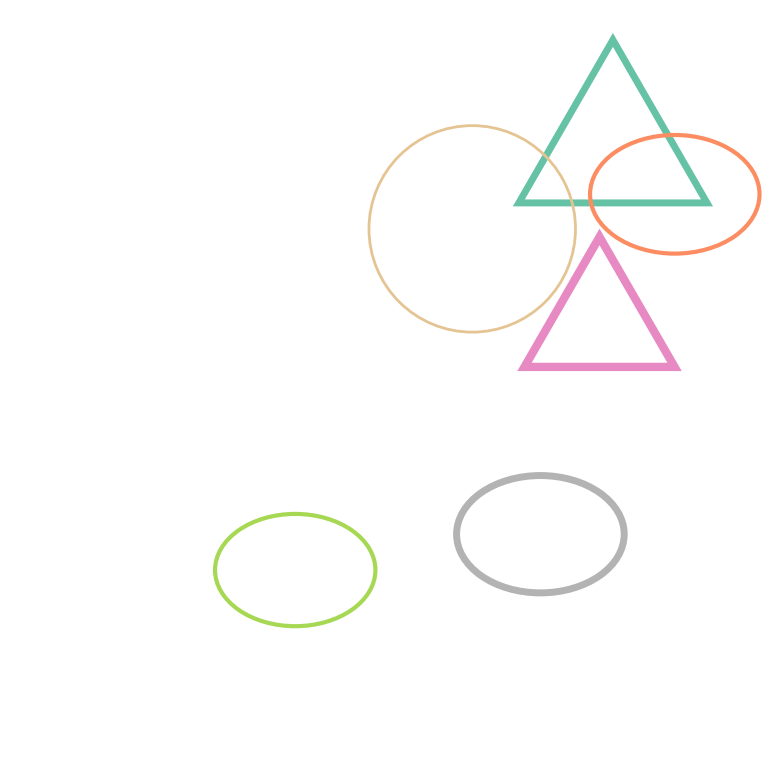[{"shape": "triangle", "thickness": 2.5, "radius": 0.71, "center": [0.796, 0.807]}, {"shape": "oval", "thickness": 1.5, "radius": 0.55, "center": [0.876, 0.748]}, {"shape": "triangle", "thickness": 3, "radius": 0.56, "center": [0.779, 0.58]}, {"shape": "oval", "thickness": 1.5, "radius": 0.52, "center": [0.383, 0.26]}, {"shape": "circle", "thickness": 1, "radius": 0.67, "center": [0.613, 0.703]}, {"shape": "oval", "thickness": 2.5, "radius": 0.54, "center": [0.702, 0.306]}]